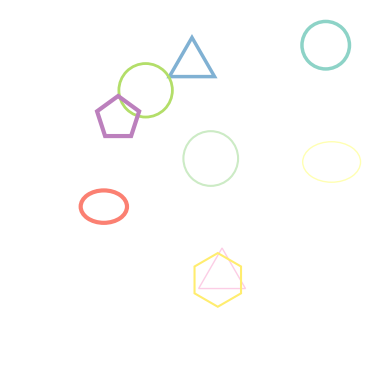[{"shape": "circle", "thickness": 2.5, "radius": 0.31, "center": [0.846, 0.883]}, {"shape": "oval", "thickness": 1, "radius": 0.38, "center": [0.861, 0.579]}, {"shape": "oval", "thickness": 3, "radius": 0.3, "center": [0.27, 0.463]}, {"shape": "triangle", "thickness": 2.5, "radius": 0.34, "center": [0.499, 0.835]}, {"shape": "circle", "thickness": 2, "radius": 0.35, "center": [0.378, 0.765]}, {"shape": "triangle", "thickness": 1, "radius": 0.35, "center": [0.577, 0.286]}, {"shape": "pentagon", "thickness": 3, "radius": 0.29, "center": [0.307, 0.693]}, {"shape": "circle", "thickness": 1.5, "radius": 0.36, "center": [0.547, 0.588]}, {"shape": "hexagon", "thickness": 1.5, "radius": 0.35, "center": [0.566, 0.273]}]